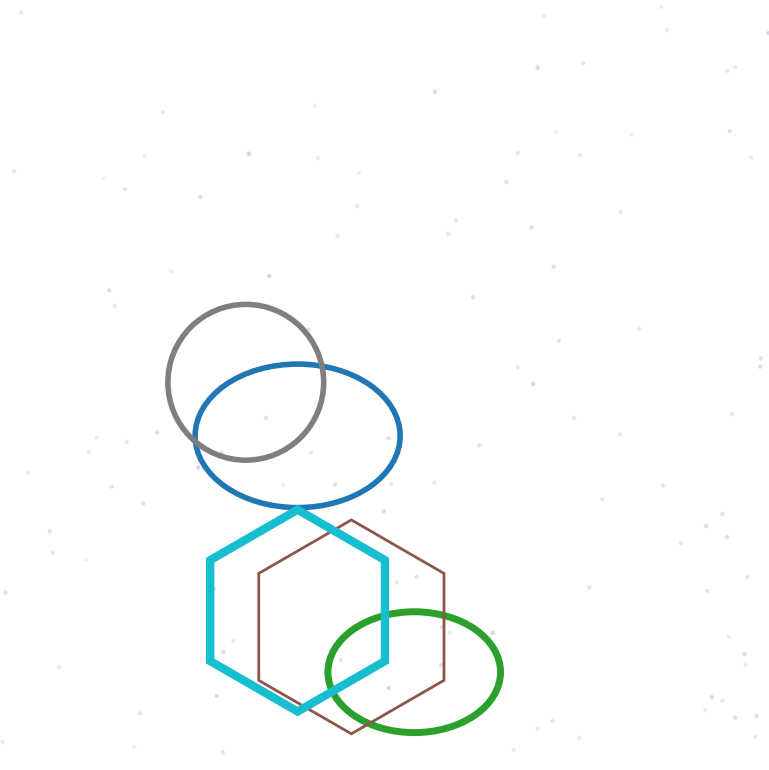[{"shape": "oval", "thickness": 2, "radius": 0.67, "center": [0.387, 0.434]}, {"shape": "oval", "thickness": 2.5, "radius": 0.56, "center": [0.538, 0.127]}, {"shape": "hexagon", "thickness": 1, "radius": 0.69, "center": [0.456, 0.186]}, {"shape": "circle", "thickness": 2, "radius": 0.51, "center": [0.319, 0.504]}, {"shape": "hexagon", "thickness": 3, "radius": 0.66, "center": [0.386, 0.207]}]